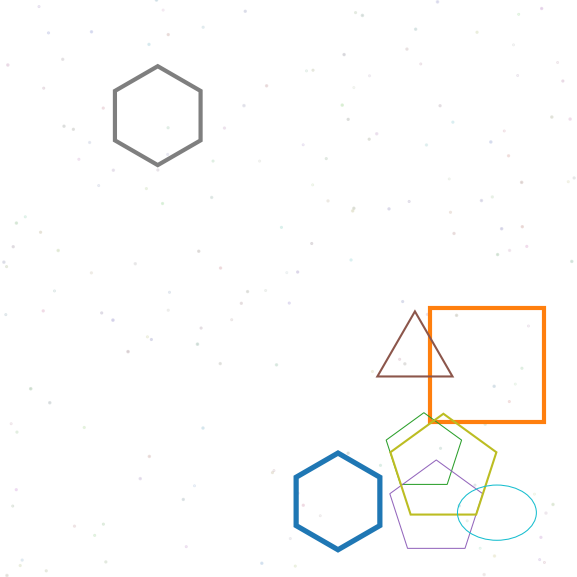[{"shape": "hexagon", "thickness": 2.5, "radius": 0.42, "center": [0.585, 0.131]}, {"shape": "square", "thickness": 2, "radius": 0.49, "center": [0.843, 0.367]}, {"shape": "pentagon", "thickness": 0.5, "radius": 0.34, "center": [0.734, 0.216]}, {"shape": "pentagon", "thickness": 0.5, "radius": 0.42, "center": [0.755, 0.118]}, {"shape": "triangle", "thickness": 1, "radius": 0.38, "center": [0.718, 0.385]}, {"shape": "hexagon", "thickness": 2, "radius": 0.43, "center": [0.273, 0.799]}, {"shape": "pentagon", "thickness": 1, "radius": 0.48, "center": [0.768, 0.186]}, {"shape": "oval", "thickness": 0.5, "radius": 0.34, "center": [0.86, 0.111]}]